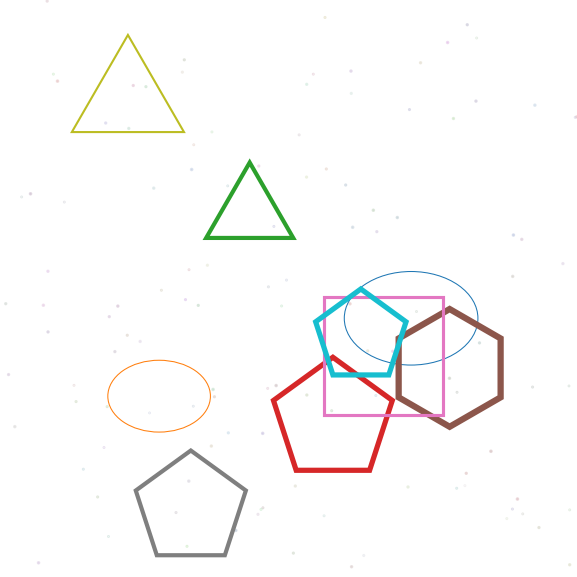[{"shape": "oval", "thickness": 0.5, "radius": 0.58, "center": [0.712, 0.448]}, {"shape": "oval", "thickness": 0.5, "radius": 0.44, "center": [0.276, 0.313]}, {"shape": "triangle", "thickness": 2, "radius": 0.44, "center": [0.432, 0.631]}, {"shape": "pentagon", "thickness": 2.5, "radius": 0.54, "center": [0.576, 0.272]}, {"shape": "hexagon", "thickness": 3, "radius": 0.51, "center": [0.779, 0.362]}, {"shape": "square", "thickness": 1.5, "radius": 0.51, "center": [0.664, 0.383]}, {"shape": "pentagon", "thickness": 2, "radius": 0.5, "center": [0.33, 0.119]}, {"shape": "triangle", "thickness": 1, "radius": 0.56, "center": [0.222, 0.826]}, {"shape": "pentagon", "thickness": 2.5, "radius": 0.41, "center": [0.625, 0.416]}]